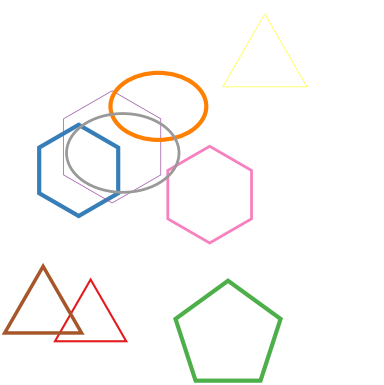[{"shape": "triangle", "thickness": 1.5, "radius": 0.53, "center": [0.235, 0.167]}, {"shape": "hexagon", "thickness": 3, "radius": 0.59, "center": [0.204, 0.557]}, {"shape": "pentagon", "thickness": 3, "radius": 0.72, "center": [0.592, 0.127]}, {"shape": "hexagon", "thickness": 0.5, "radius": 0.73, "center": [0.291, 0.619]}, {"shape": "oval", "thickness": 3, "radius": 0.62, "center": [0.411, 0.724]}, {"shape": "triangle", "thickness": 0.5, "radius": 0.63, "center": [0.688, 0.838]}, {"shape": "triangle", "thickness": 2.5, "radius": 0.58, "center": [0.112, 0.193]}, {"shape": "hexagon", "thickness": 2, "radius": 0.63, "center": [0.545, 0.494]}, {"shape": "oval", "thickness": 2, "radius": 0.73, "center": [0.319, 0.603]}]